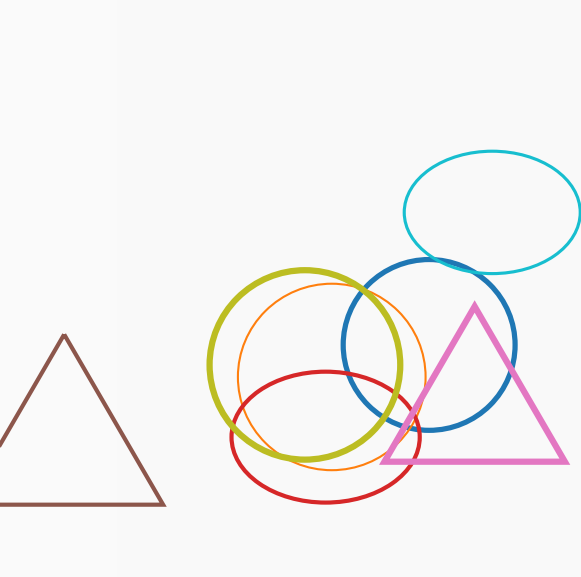[{"shape": "circle", "thickness": 2.5, "radius": 0.74, "center": [0.738, 0.402]}, {"shape": "circle", "thickness": 1, "radius": 0.81, "center": [0.571, 0.346]}, {"shape": "oval", "thickness": 2, "radius": 0.81, "center": [0.56, 0.242]}, {"shape": "triangle", "thickness": 2, "radius": 0.98, "center": [0.11, 0.223]}, {"shape": "triangle", "thickness": 3, "radius": 0.9, "center": [0.817, 0.289]}, {"shape": "circle", "thickness": 3, "radius": 0.82, "center": [0.525, 0.367]}, {"shape": "oval", "thickness": 1.5, "radius": 0.76, "center": [0.847, 0.631]}]